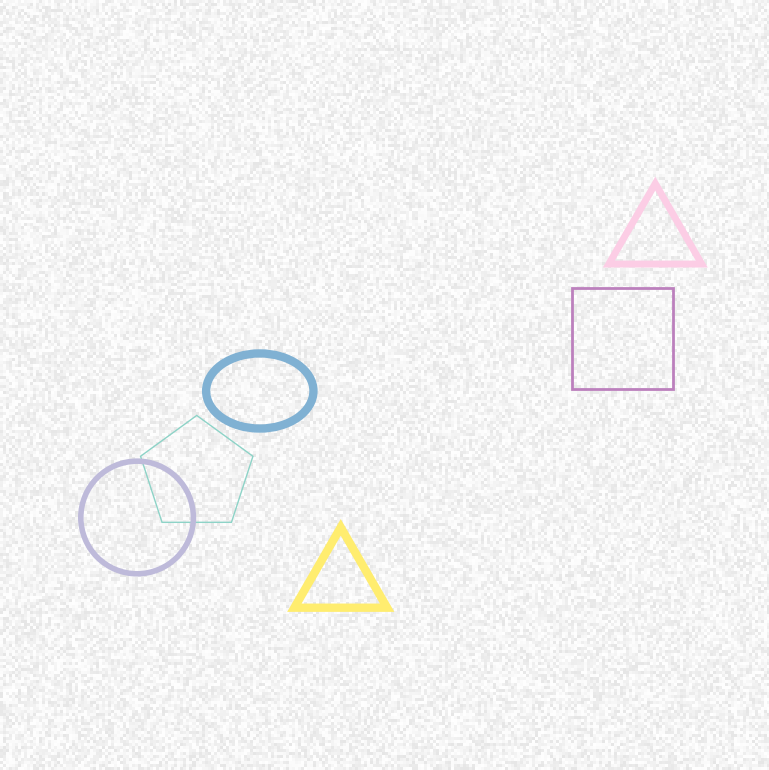[{"shape": "pentagon", "thickness": 0.5, "radius": 0.38, "center": [0.256, 0.384]}, {"shape": "circle", "thickness": 2, "radius": 0.37, "center": [0.178, 0.328]}, {"shape": "oval", "thickness": 3, "radius": 0.35, "center": [0.337, 0.492]}, {"shape": "triangle", "thickness": 2.5, "radius": 0.35, "center": [0.851, 0.692]}, {"shape": "square", "thickness": 1, "radius": 0.33, "center": [0.809, 0.56]}, {"shape": "triangle", "thickness": 3, "radius": 0.35, "center": [0.443, 0.246]}]